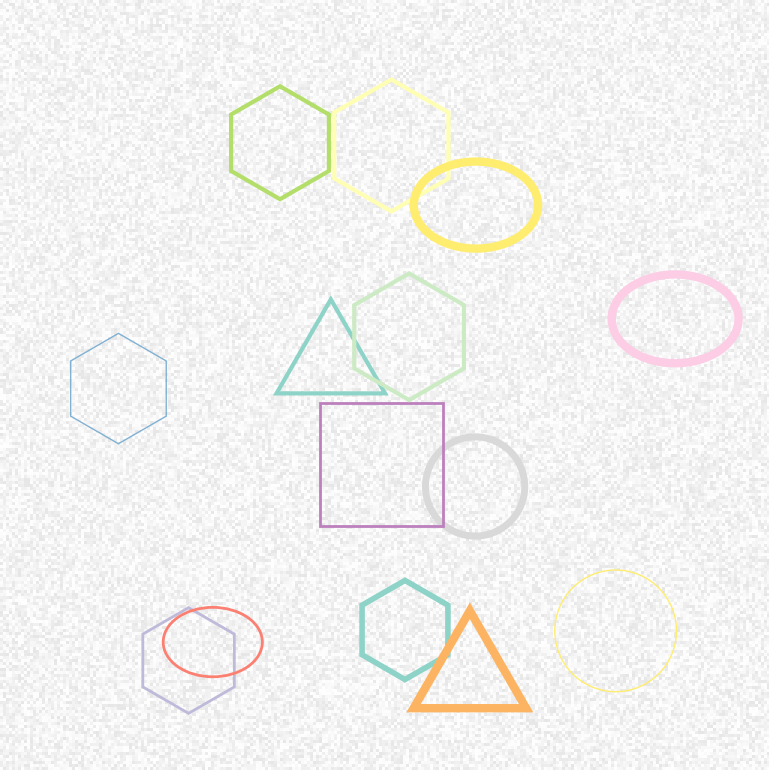[{"shape": "hexagon", "thickness": 2, "radius": 0.32, "center": [0.526, 0.182]}, {"shape": "triangle", "thickness": 1.5, "radius": 0.41, "center": [0.43, 0.53]}, {"shape": "hexagon", "thickness": 1.5, "radius": 0.43, "center": [0.508, 0.811]}, {"shape": "hexagon", "thickness": 1, "radius": 0.34, "center": [0.245, 0.142]}, {"shape": "oval", "thickness": 1, "radius": 0.32, "center": [0.276, 0.166]}, {"shape": "hexagon", "thickness": 0.5, "radius": 0.36, "center": [0.154, 0.495]}, {"shape": "triangle", "thickness": 3, "radius": 0.42, "center": [0.61, 0.122]}, {"shape": "hexagon", "thickness": 1.5, "radius": 0.37, "center": [0.364, 0.815]}, {"shape": "oval", "thickness": 3, "radius": 0.41, "center": [0.877, 0.586]}, {"shape": "circle", "thickness": 2.5, "radius": 0.32, "center": [0.617, 0.368]}, {"shape": "square", "thickness": 1, "radius": 0.4, "center": [0.496, 0.397]}, {"shape": "hexagon", "thickness": 1.5, "radius": 0.41, "center": [0.531, 0.563]}, {"shape": "circle", "thickness": 0.5, "radius": 0.4, "center": [0.8, 0.181]}, {"shape": "oval", "thickness": 3, "radius": 0.4, "center": [0.618, 0.734]}]